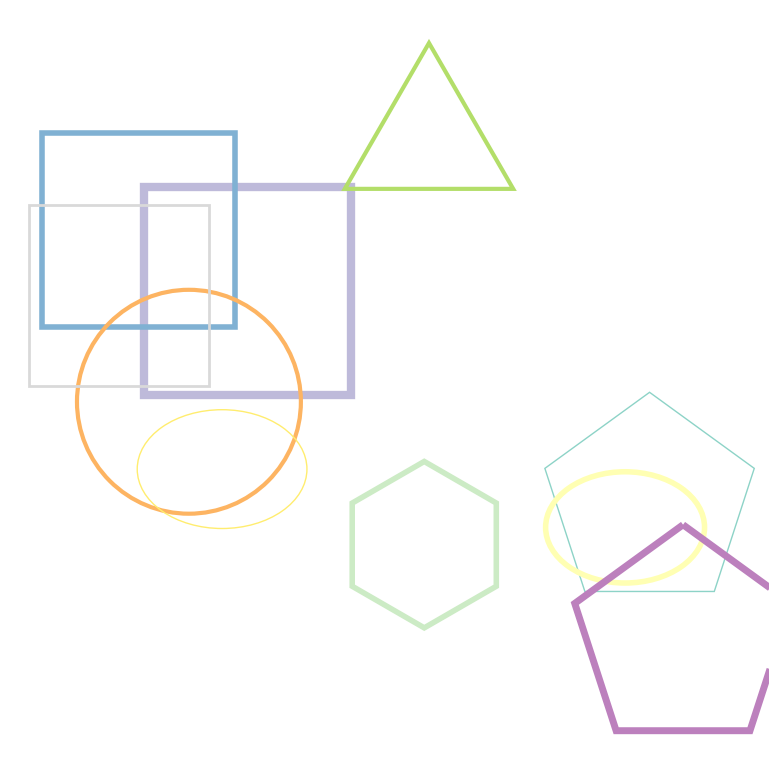[{"shape": "pentagon", "thickness": 0.5, "radius": 0.71, "center": [0.844, 0.348]}, {"shape": "oval", "thickness": 2, "radius": 0.52, "center": [0.812, 0.315]}, {"shape": "square", "thickness": 3, "radius": 0.67, "center": [0.321, 0.622]}, {"shape": "square", "thickness": 2, "radius": 0.63, "center": [0.18, 0.701]}, {"shape": "circle", "thickness": 1.5, "radius": 0.73, "center": [0.245, 0.478]}, {"shape": "triangle", "thickness": 1.5, "radius": 0.63, "center": [0.557, 0.818]}, {"shape": "square", "thickness": 1, "radius": 0.59, "center": [0.155, 0.616]}, {"shape": "pentagon", "thickness": 2.5, "radius": 0.74, "center": [0.887, 0.171]}, {"shape": "hexagon", "thickness": 2, "radius": 0.54, "center": [0.551, 0.293]}, {"shape": "oval", "thickness": 0.5, "radius": 0.55, "center": [0.288, 0.391]}]